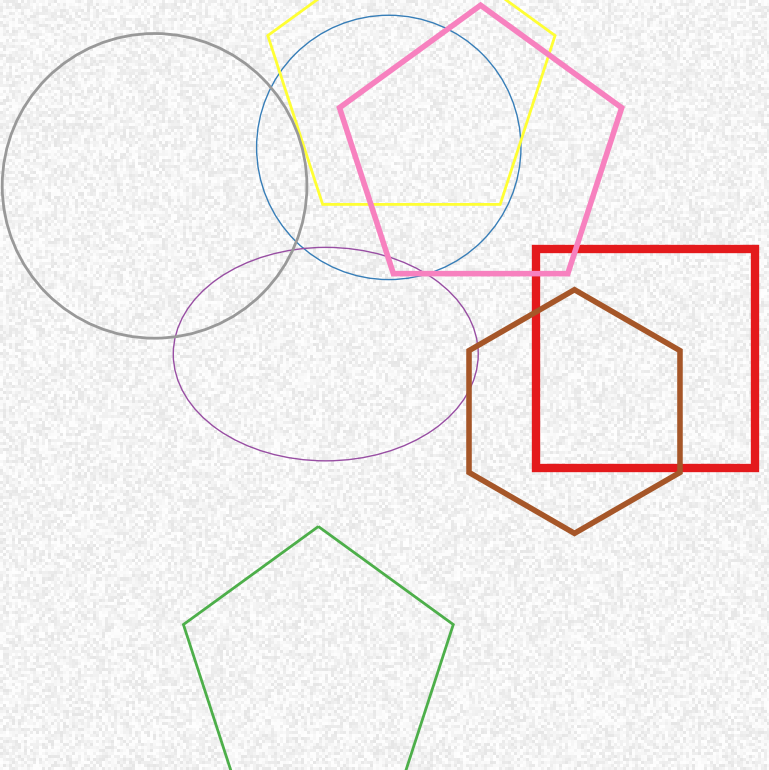[{"shape": "square", "thickness": 3, "radius": 0.71, "center": [0.838, 0.535]}, {"shape": "circle", "thickness": 0.5, "radius": 0.86, "center": [0.505, 0.809]}, {"shape": "pentagon", "thickness": 1, "radius": 0.92, "center": [0.413, 0.132]}, {"shape": "oval", "thickness": 0.5, "radius": 0.99, "center": [0.423, 0.54]}, {"shape": "pentagon", "thickness": 1, "radius": 0.98, "center": [0.534, 0.893]}, {"shape": "hexagon", "thickness": 2, "radius": 0.79, "center": [0.746, 0.466]}, {"shape": "pentagon", "thickness": 2, "radius": 0.96, "center": [0.624, 0.801]}, {"shape": "circle", "thickness": 1, "radius": 0.99, "center": [0.201, 0.759]}]